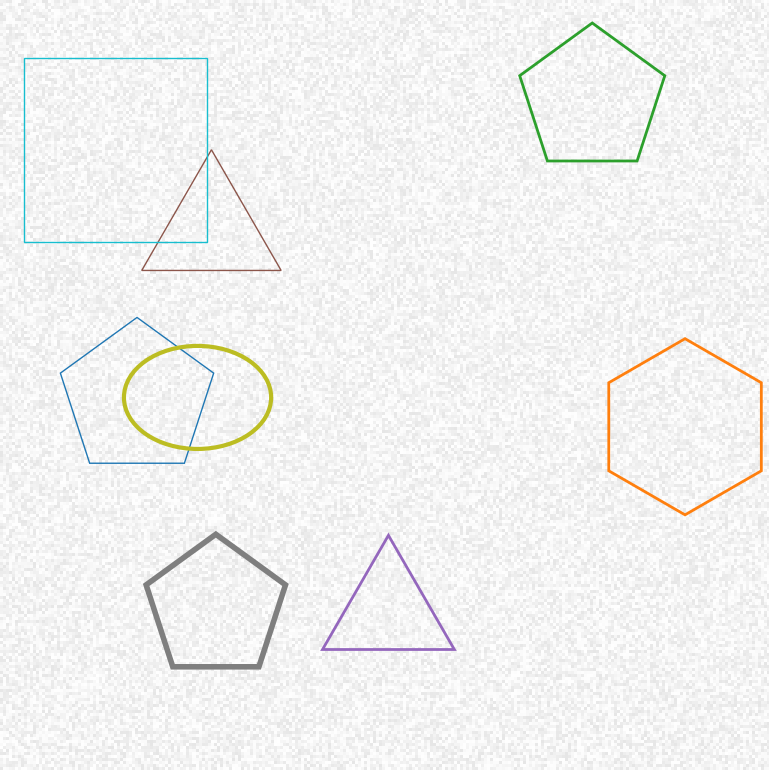[{"shape": "pentagon", "thickness": 0.5, "radius": 0.52, "center": [0.178, 0.483]}, {"shape": "hexagon", "thickness": 1, "radius": 0.57, "center": [0.89, 0.446]}, {"shape": "pentagon", "thickness": 1, "radius": 0.5, "center": [0.769, 0.871]}, {"shape": "triangle", "thickness": 1, "radius": 0.49, "center": [0.504, 0.206]}, {"shape": "triangle", "thickness": 0.5, "radius": 0.52, "center": [0.275, 0.701]}, {"shape": "pentagon", "thickness": 2, "radius": 0.48, "center": [0.28, 0.211]}, {"shape": "oval", "thickness": 1.5, "radius": 0.48, "center": [0.257, 0.484]}, {"shape": "square", "thickness": 0.5, "radius": 0.59, "center": [0.15, 0.805]}]